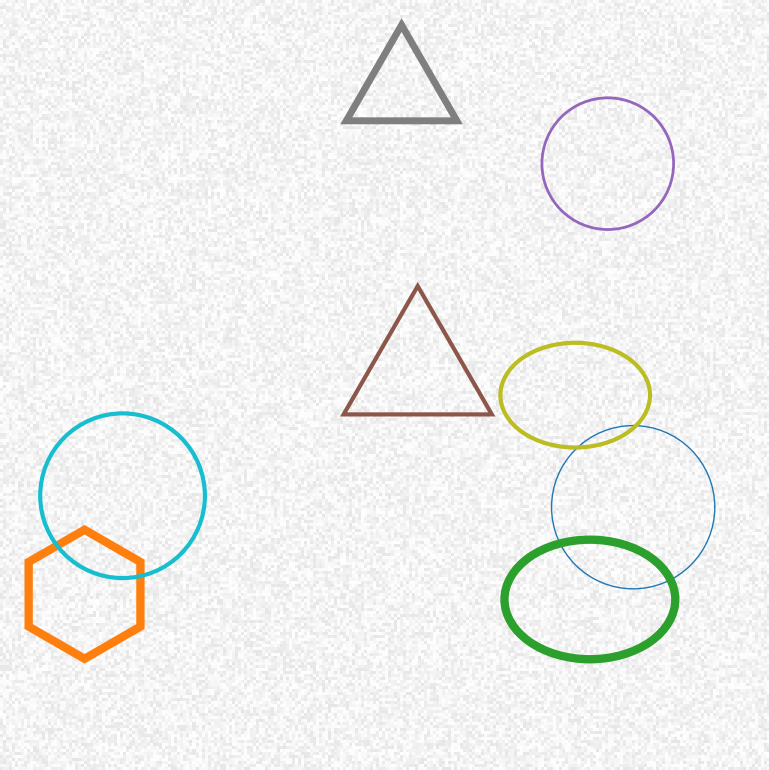[{"shape": "circle", "thickness": 0.5, "radius": 0.53, "center": [0.822, 0.341]}, {"shape": "hexagon", "thickness": 3, "radius": 0.42, "center": [0.11, 0.228]}, {"shape": "oval", "thickness": 3, "radius": 0.55, "center": [0.766, 0.221]}, {"shape": "circle", "thickness": 1, "radius": 0.43, "center": [0.789, 0.787]}, {"shape": "triangle", "thickness": 1.5, "radius": 0.56, "center": [0.542, 0.517]}, {"shape": "triangle", "thickness": 2.5, "radius": 0.41, "center": [0.522, 0.885]}, {"shape": "oval", "thickness": 1.5, "radius": 0.49, "center": [0.747, 0.487]}, {"shape": "circle", "thickness": 1.5, "radius": 0.53, "center": [0.159, 0.356]}]